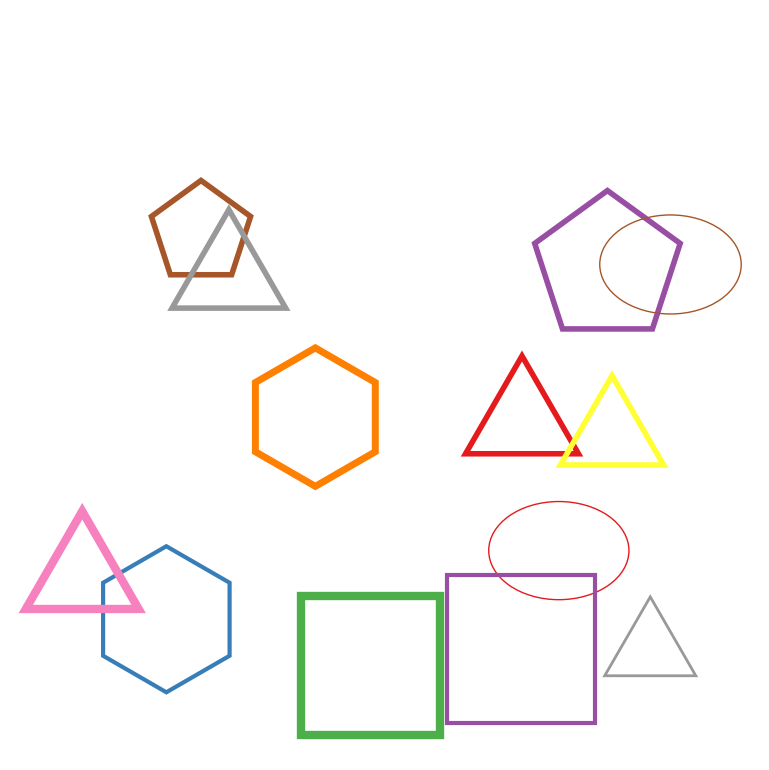[{"shape": "oval", "thickness": 0.5, "radius": 0.46, "center": [0.726, 0.285]}, {"shape": "triangle", "thickness": 2, "radius": 0.42, "center": [0.678, 0.453]}, {"shape": "hexagon", "thickness": 1.5, "radius": 0.47, "center": [0.216, 0.196]}, {"shape": "square", "thickness": 3, "radius": 0.45, "center": [0.481, 0.136]}, {"shape": "pentagon", "thickness": 2, "radius": 0.5, "center": [0.789, 0.653]}, {"shape": "square", "thickness": 1.5, "radius": 0.48, "center": [0.677, 0.158]}, {"shape": "hexagon", "thickness": 2.5, "radius": 0.45, "center": [0.41, 0.458]}, {"shape": "triangle", "thickness": 2, "radius": 0.39, "center": [0.795, 0.435]}, {"shape": "pentagon", "thickness": 2, "radius": 0.34, "center": [0.261, 0.698]}, {"shape": "oval", "thickness": 0.5, "radius": 0.46, "center": [0.871, 0.657]}, {"shape": "triangle", "thickness": 3, "radius": 0.42, "center": [0.107, 0.251]}, {"shape": "triangle", "thickness": 2, "radius": 0.43, "center": [0.297, 0.642]}, {"shape": "triangle", "thickness": 1, "radius": 0.34, "center": [0.844, 0.157]}]